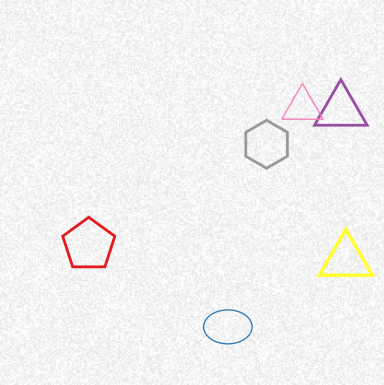[{"shape": "pentagon", "thickness": 2, "radius": 0.36, "center": [0.231, 0.364]}, {"shape": "oval", "thickness": 1, "radius": 0.32, "center": [0.592, 0.151]}, {"shape": "triangle", "thickness": 2, "radius": 0.39, "center": [0.885, 0.714]}, {"shape": "triangle", "thickness": 2.5, "radius": 0.4, "center": [0.898, 0.325]}, {"shape": "triangle", "thickness": 1, "radius": 0.31, "center": [0.786, 0.721]}, {"shape": "hexagon", "thickness": 2, "radius": 0.31, "center": [0.692, 0.625]}]